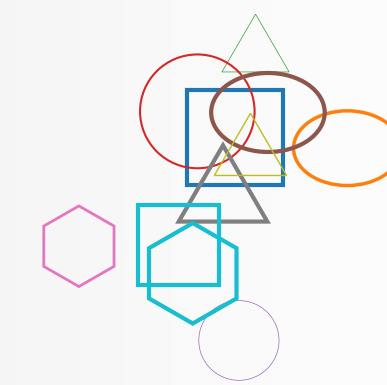[{"shape": "square", "thickness": 3, "radius": 0.61, "center": [0.607, 0.642]}, {"shape": "oval", "thickness": 2.5, "radius": 0.69, "center": [0.896, 0.615]}, {"shape": "triangle", "thickness": 0.5, "radius": 0.5, "center": [0.659, 0.863]}, {"shape": "circle", "thickness": 1.5, "radius": 0.74, "center": [0.509, 0.711]}, {"shape": "circle", "thickness": 0.5, "radius": 0.52, "center": [0.617, 0.116]}, {"shape": "oval", "thickness": 3, "radius": 0.73, "center": [0.691, 0.708]}, {"shape": "hexagon", "thickness": 2, "radius": 0.52, "center": [0.204, 0.36]}, {"shape": "triangle", "thickness": 3, "radius": 0.66, "center": [0.575, 0.49]}, {"shape": "triangle", "thickness": 1, "radius": 0.54, "center": [0.646, 0.598]}, {"shape": "hexagon", "thickness": 3, "radius": 0.65, "center": [0.497, 0.29]}, {"shape": "square", "thickness": 3, "radius": 0.52, "center": [0.461, 0.363]}]